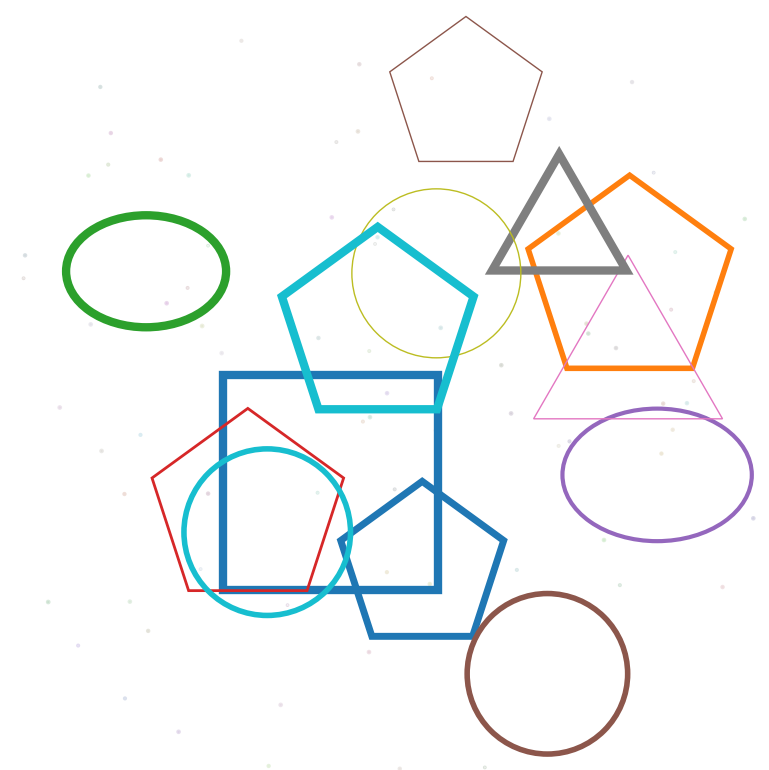[{"shape": "pentagon", "thickness": 2.5, "radius": 0.56, "center": [0.548, 0.264]}, {"shape": "square", "thickness": 3, "radius": 0.7, "center": [0.429, 0.373]}, {"shape": "pentagon", "thickness": 2, "radius": 0.69, "center": [0.818, 0.634]}, {"shape": "oval", "thickness": 3, "radius": 0.52, "center": [0.19, 0.648]}, {"shape": "pentagon", "thickness": 1, "radius": 0.65, "center": [0.322, 0.339]}, {"shape": "oval", "thickness": 1.5, "radius": 0.61, "center": [0.853, 0.383]}, {"shape": "pentagon", "thickness": 0.5, "radius": 0.52, "center": [0.605, 0.875]}, {"shape": "circle", "thickness": 2, "radius": 0.52, "center": [0.711, 0.125]}, {"shape": "triangle", "thickness": 0.5, "radius": 0.71, "center": [0.816, 0.527]}, {"shape": "triangle", "thickness": 3, "radius": 0.5, "center": [0.726, 0.699]}, {"shape": "circle", "thickness": 0.5, "radius": 0.55, "center": [0.567, 0.645]}, {"shape": "pentagon", "thickness": 3, "radius": 0.65, "center": [0.491, 0.574]}, {"shape": "circle", "thickness": 2, "radius": 0.54, "center": [0.347, 0.309]}]